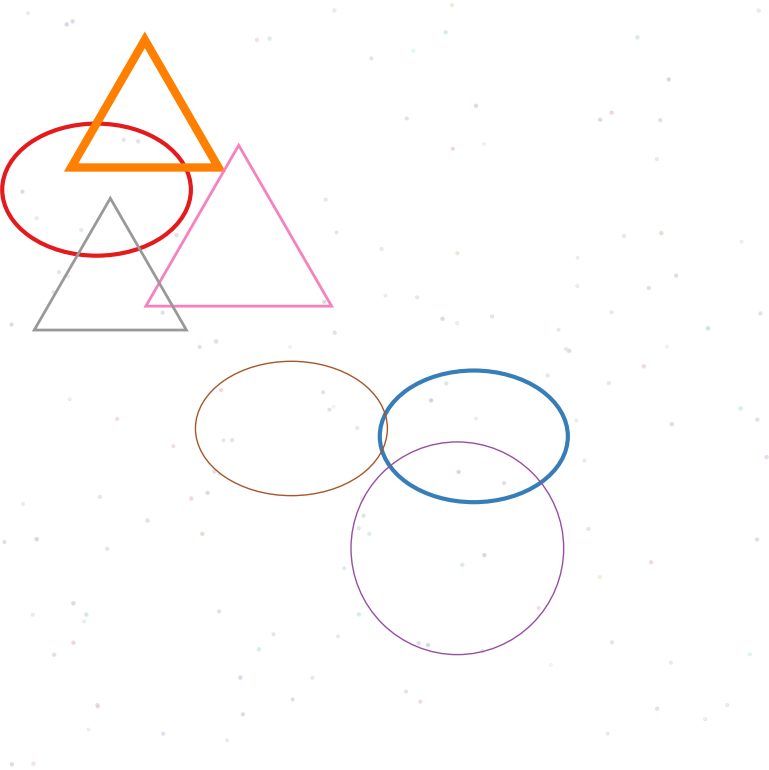[{"shape": "oval", "thickness": 1.5, "radius": 0.61, "center": [0.125, 0.754]}, {"shape": "oval", "thickness": 1.5, "radius": 0.61, "center": [0.615, 0.433]}, {"shape": "circle", "thickness": 0.5, "radius": 0.69, "center": [0.594, 0.288]}, {"shape": "triangle", "thickness": 3, "radius": 0.55, "center": [0.188, 0.838]}, {"shape": "oval", "thickness": 0.5, "radius": 0.62, "center": [0.378, 0.444]}, {"shape": "triangle", "thickness": 1, "radius": 0.7, "center": [0.31, 0.672]}, {"shape": "triangle", "thickness": 1, "radius": 0.57, "center": [0.143, 0.628]}]